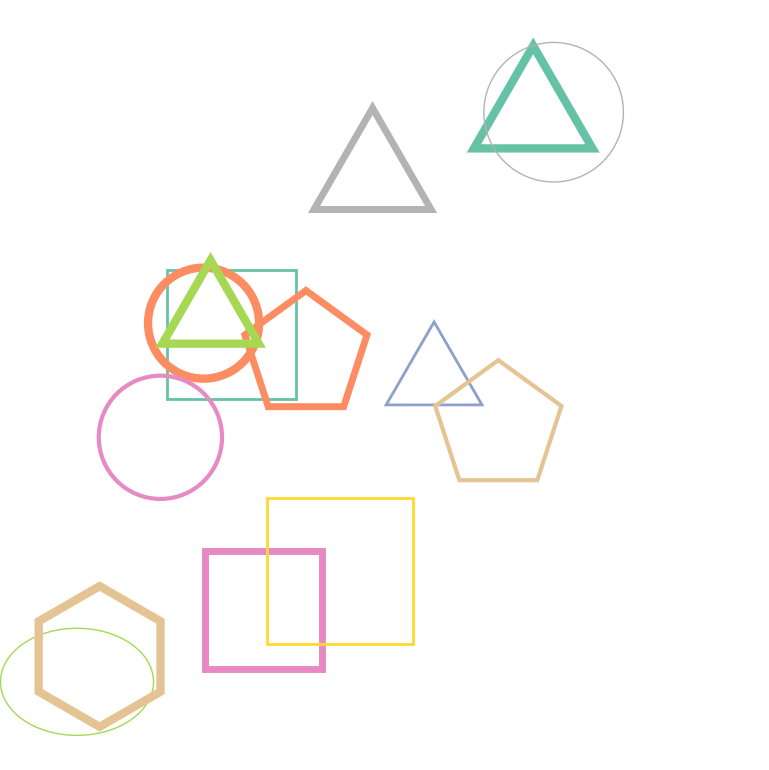[{"shape": "triangle", "thickness": 3, "radius": 0.44, "center": [0.692, 0.852]}, {"shape": "square", "thickness": 1, "radius": 0.42, "center": [0.3, 0.565]}, {"shape": "circle", "thickness": 3, "radius": 0.36, "center": [0.264, 0.58]}, {"shape": "pentagon", "thickness": 2.5, "radius": 0.42, "center": [0.397, 0.539]}, {"shape": "triangle", "thickness": 1, "radius": 0.36, "center": [0.564, 0.51]}, {"shape": "square", "thickness": 2.5, "radius": 0.38, "center": [0.342, 0.207]}, {"shape": "circle", "thickness": 1.5, "radius": 0.4, "center": [0.208, 0.432]}, {"shape": "oval", "thickness": 0.5, "radius": 0.5, "center": [0.1, 0.115]}, {"shape": "triangle", "thickness": 3, "radius": 0.36, "center": [0.273, 0.59]}, {"shape": "square", "thickness": 1, "radius": 0.47, "center": [0.442, 0.259]}, {"shape": "pentagon", "thickness": 1.5, "radius": 0.43, "center": [0.647, 0.446]}, {"shape": "hexagon", "thickness": 3, "radius": 0.46, "center": [0.129, 0.147]}, {"shape": "circle", "thickness": 0.5, "radius": 0.45, "center": [0.719, 0.854]}, {"shape": "triangle", "thickness": 2.5, "radius": 0.44, "center": [0.484, 0.772]}]